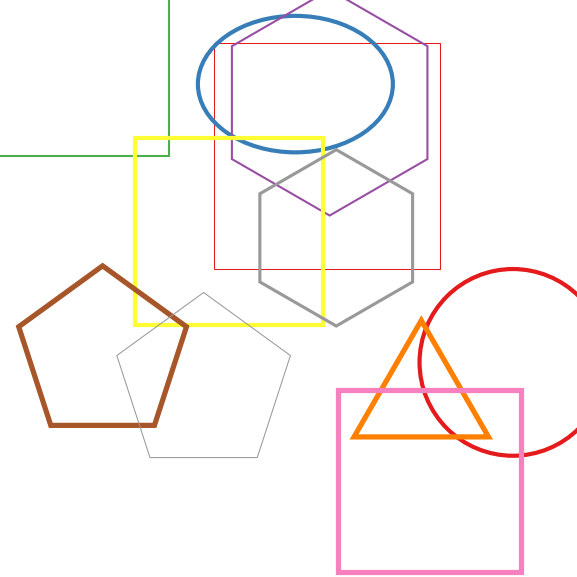[{"shape": "square", "thickness": 0.5, "radius": 0.98, "center": [0.566, 0.729]}, {"shape": "circle", "thickness": 2, "radius": 0.81, "center": [0.888, 0.372]}, {"shape": "oval", "thickness": 2, "radius": 0.84, "center": [0.511, 0.853]}, {"shape": "square", "thickness": 1, "radius": 0.84, "center": [0.125, 0.896]}, {"shape": "hexagon", "thickness": 1, "radius": 0.98, "center": [0.571, 0.821]}, {"shape": "triangle", "thickness": 2.5, "radius": 0.67, "center": [0.729, 0.31]}, {"shape": "square", "thickness": 2, "radius": 0.81, "center": [0.396, 0.598]}, {"shape": "pentagon", "thickness": 2.5, "radius": 0.76, "center": [0.178, 0.386]}, {"shape": "square", "thickness": 2.5, "radius": 0.79, "center": [0.744, 0.166]}, {"shape": "hexagon", "thickness": 1.5, "radius": 0.76, "center": [0.582, 0.587]}, {"shape": "pentagon", "thickness": 0.5, "radius": 0.79, "center": [0.353, 0.335]}]